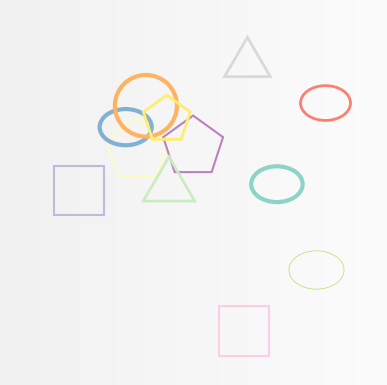[{"shape": "oval", "thickness": 3, "radius": 0.33, "center": [0.715, 0.522]}, {"shape": "pentagon", "thickness": 1, "radius": 0.42, "center": [0.354, 0.608]}, {"shape": "square", "thickness": 1.5, "radius": 0.32, "center": [0.204, 0.506]}, {"shape": "oval", "thickness": 2, "radius": 0.32, "center": [0.84, 0.732]}, {"shape": "oval", "thickness": 3, "radius": 0.34, "center": [0.324, 0.67]}, {"shape": "circle", "thickness": 3, "radius": 0.4, "center": [0.377, 0.725]}, {"shape": "oval", "thickness": 0.5, "radius": 0.36, "center": [0.817, 0.299]}, {"shape": "square", "thickness": 1.5, "radius": 0.32, "center": [0.63, 0.14]}, {"shape": "triangle", "thickness": 2, "radius": 0.34, "center": [0.638, 0.835]}, {"shape": "pentagon", "thickness": 1.5, "radius": 0.41, "center": [0.498, 0.619]}, {"shape": "triangle", "thickness": 2, "radius": 0.38, "center": [0.436, 0.516]}, {"shape": "pentagon", "thickness": 2, "radius": 0.32, "center": [0.43, 0.689]}]